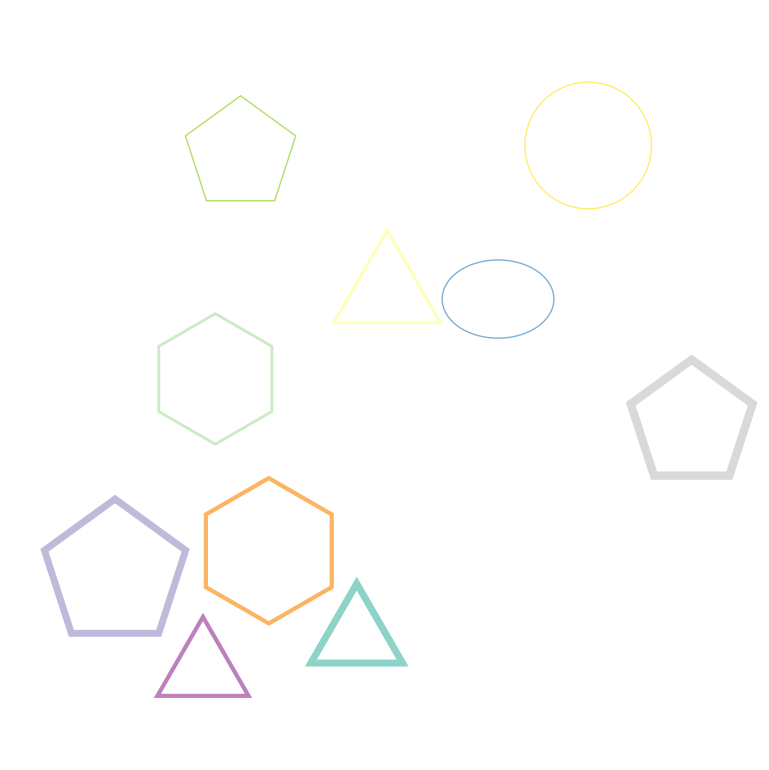[{"shape": "triangle", "thickness": 2.5, "radius": 0.34, "center": [0.463, 0.173]}, {"shape": "triangle", "thickness": 1, "radius": 0.4, "center": [0.503, 0.621]}, {"shape": "pentagon", "thickness": 2.5, "radius": 0.48, "center": [0.149, 0.255]}, {"shape": "oval", "thickness": 0.5, "radius": 0.36, "center": [0.647, 0.612]}, {"shape": "hexagon", "thickness": 1.5, "radius": 0.47, "center": [0.349, 0.285]}, {"shape": "pentagon", "thickness": 0.5, "radius": 0.38, "center": [0.312, 0.8]}, {"shape": "pentagon", "thickness": 3, "radius": 0.42, "center": [0.898, 0.45]}, {"shape": "triangle", "thickness": 1.5, "radius": 0.34, "center": [0.264, 0.13]}, {"shape": "hexagon", "thickness": 1, "radius": 0.42, "center": [0.28, 0.508]}, {"shape": "circle", "thickness": 0.5, "radius": 0.41, "center": [0.764, 0.811]}]